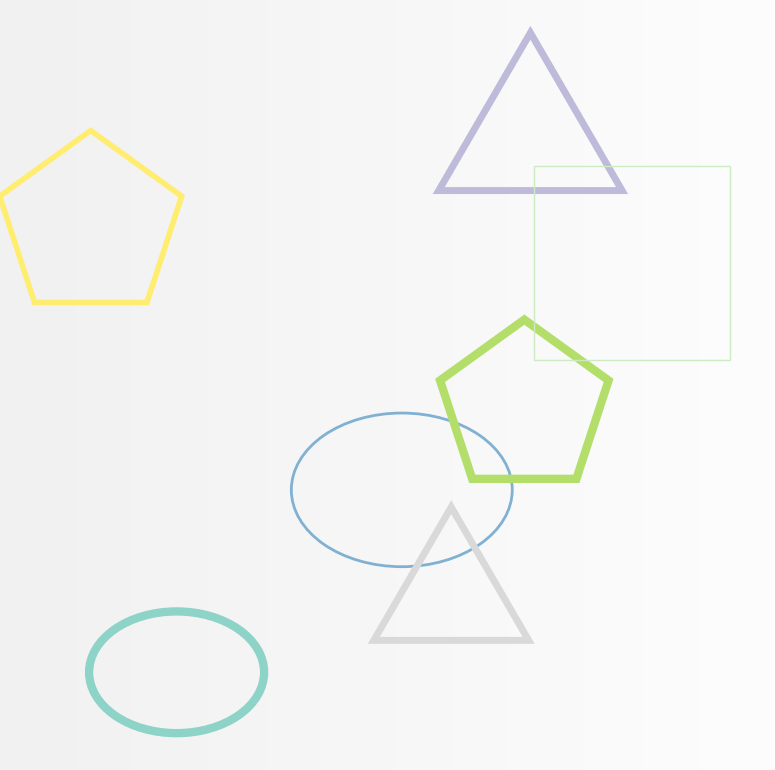[{"shape": "oval", "thickness": 3, "radius": 0.56, "center": [0.228, 0.127]}, {"shape": "triangle", "thickness": 2.5, "radius": 0.68, "center": [0.684, 0.821]}, {"shape": "oval", "thickness": 1, "radius": 0.71, "center": [0.518, 0.364]}, {"shape": "pentagon", "thickness": 3, "radius": 0.57, "center": [0.677, 0.471]}, {"shape": "triangle", "thickness": 2.5, "radius": 0.58, "center": [0.582, 0.226]}, {"shape": "square", "thickness": 0.5, "radius": 0.63, "center": [0.815, 0.658]}, {"shape": "pentagon", "thickness": 2, "radius": 0.62, "center": [0.117, 0.707]}]